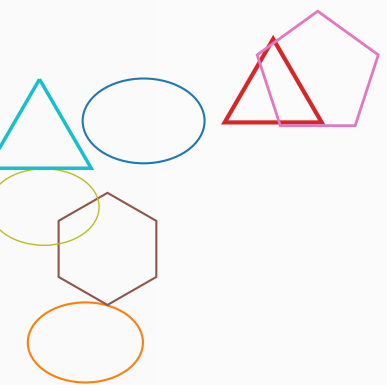[{"shape": "oval", "thickness": 1.5, "radius": 0.79, "center": [0.371, 0.686]}, {"shape": "oval", "thickness": 1.5, "radius": 0.74, "center": [0.22, 0.111]}, {"shape": "triangle", "thickness": 3, "radius": 0.72, "center": [0.705, 0.754]}, {"shape": "hexagon", "thickness": 1.5, "radius": 0.73, "center": [0.277, 0.353]}, {"shape": "pentagon", "thickness": 2, "radius": 0.82, "center": [0.82, 0.807]}, {"shape": "oval", "thickness": 1, "radius": 0.71, "center": [0.114, 0.462]}, {"shape": "triangle", "thickness": 2.5, "radius": 0.77, "center": [0.102, 0.64]}]